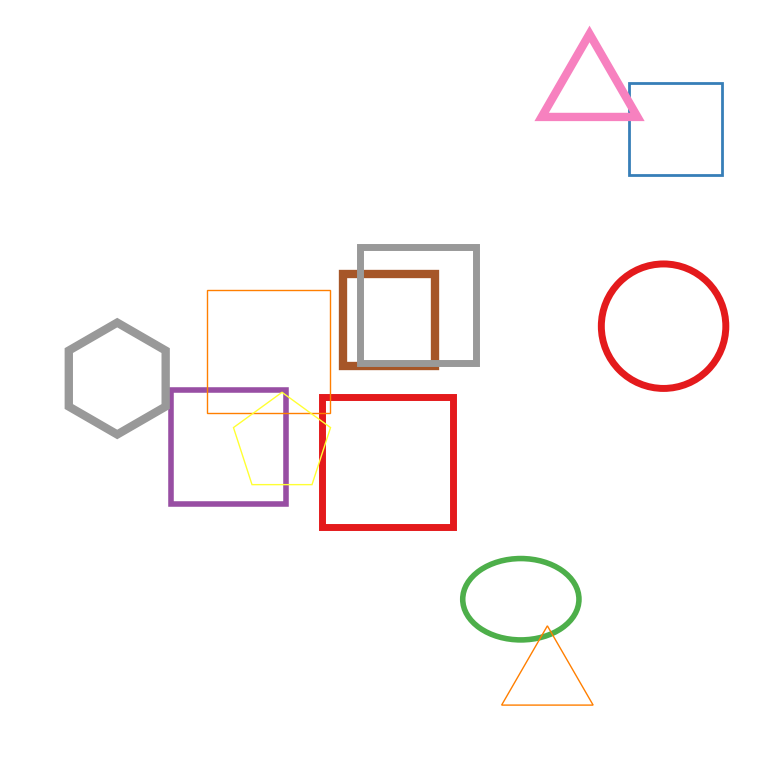[{"shape": "square", "thickness": 2.5, "radius": 0.43, "center": [0.503, 0.4]}, {"shape": "circle", "thickness": 2.5, "radius": 0.4, "center": [0.862, 0.576]}, {"shape": "square", "thickness": 1, "radius": 0.3, "center": [0.877, 0.833]}, {"shape": "oval", "thickness": 2, "radius": 0.38, "center": [0.676, 0.222]}, {"shape": "square", "thickness": 2, "radius": 0.37, "center": [0.297, 0.42]}, {"shape": "square", "thickness": 0.5, "radius": 0.4, "center": [0.349, 0.543]}, {"shape": "triangle", "thickness": 0.5, "radius": 0.34, "center": [0.711, 0.119]}, {"shape": "pentagon", "thickness": 0.5, "radius": 0.33, "center": [0.366, 0.424]}, {"shape": "square", "thickness": 3, "radius": 0.3, "center": [0.505, 0.585]}, {"shape": "triangle", "thickness": 3, "radius": 0.36, "center": [0.766, 0.884]}, {"shape": "square", "thickness": 2.5, "radius": 0.38, "center": [0.543, 0.604]}, {"shape": "hexagon", "thickness": 3, "radius": 0.36, "center": [0.152, 0.508]}]